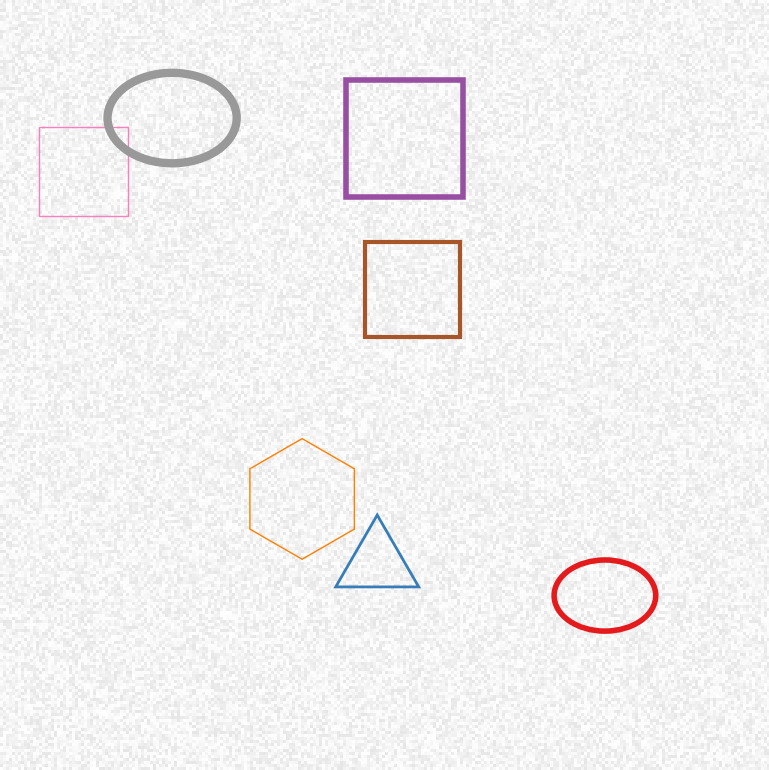[{"shape": "oval", "thickness": 2, "radius": 0.33, "center": [0.786, 0.227]}, {"shape": "triangle", "thickness": 1, "radius": 0.31, "center": [0.49, 0.269]}, {"shape": "square", "thickness": 2, "radius": 0.38, "center": [0.526, 0.82]}, {"shape": "hexagon", "thickness": 0.5, "radius": 0.39, "center": [0.392, 0.352]}, {"shape": "square", "thickness": 1.5, "radius": 0.31, "center": [0.536, 0.624]}, {"shape": "square", "thickness": 0.5, "radius": 0.29, "center": [0.109, 0.777]}, {"shape": "oval", "thickness": 3, "radius": 0.42, "center": [0.224, 0.847]}]